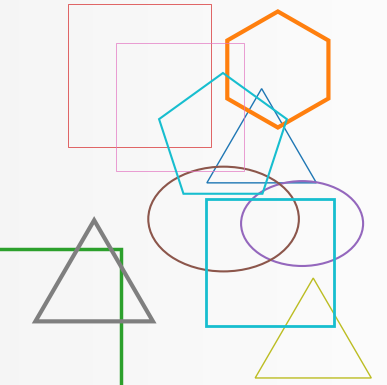[{"shape": "triangle", "thickness": 1, "radius": 0.82, "center": [0.675, 0.607]}, {"shape": "hexagon", "thickness": 3, "radius": 0.75, "center": [0.717, 0.819]}, {"shape": "square", "thickness": 2.5, "radius": 0.96, "center": [0.119, 0.16]}, {"shape": "square", "thickness": 0.5, "radius": 0.92, "center": [0.36, 0.804]}, {"shape": "oval", "thickness": 1.5, "radius": 0.79, "center": [0.78, 0.419]}, {"shape": "oval", "thickness": 1.5, "radius": 0.97, "center": [0.577, 0.431]}, {"shape": "square", "thickness": 0.5, "radius": 0.83, "center": [0.465, 0.722]}, {"shape": "triangle", "thickness": 3, "radius": 0.88, "center": [0.243, 0.253]}, {"shape": "triangle", "thickness": 1, "radius": 0.86, "center": [0.808, 0.105]}, {"shape": "pentagon", "thickness": 1.5, "radius": 0.87, "center": [0.575, 0.637]}, {"shape": "square", "thickness": 2, "radius": 0.83, "center": [0.696, 0.318]}]